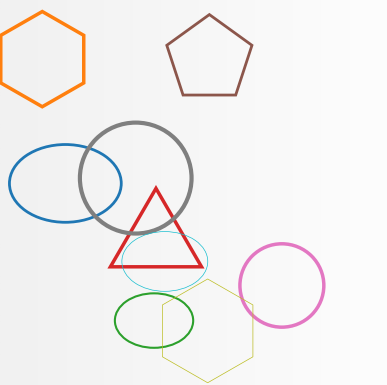[{"shape": "oval", "thickness": 2, "radius": 0.72, "center": [0.169, 0.524]}, {"shape": "hexagon", "thickness": 2.5, "radius": 0.62, "center": [0.109, 0.846]}, {"shape": "oval", "thickness": 1.5, "radius": 0.51, "center": [0.397, 0.167]}, {"shape": "triangle", "thickness": 2.5, "radius": 0.68, "center": [0.403, 0.375]}, {"shape": "pentagon", "thickness": 2, "radius": 0.58, "center": [0.54, 0.847]}, {"shape": "circle", "thickness": 2.5, "radius": 0.54, "center": [0.727, 0.259]}, {"shape": "circle", "thickness": 3, "radius": 0.72, "center": [0.35, 0.537]}, {"shape": "hexagon", "thickness": 0.5, "radius": 0.67, "center": [0.536, 0.141]}, {"shape": "oval", "thickness": 0.5, "radius": 0.55, "center": [0.425, 0.321]}]